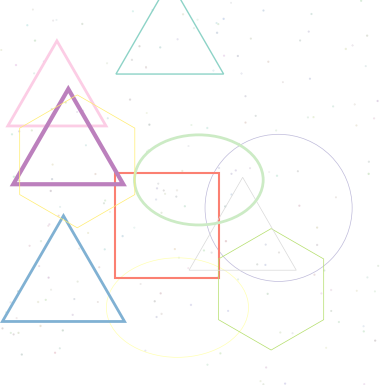[{"shape": "triangle", "thickness": 1, "radius": 0.81, "center": [0.441, 0.888]}, {"shape": "oval", "thickness": 0.5, "radius": 0.92, "center": [0.461, 0.201]}, {"shape": "circle", "thickness": 0.5, "radius": 0.96, "center": [0.724, 0.46]}, {"shape": "square", "thickness": 1.5, "radius": 0.68, "center": [0.435, 0.414]}, {"shape": "triangle", "thickness": 2, "radius": 0.92, "center": [0.165, 0.257]}, {"shape": "hexagon", "thickness": 0.5, "radius": 0.79, "center": [0.704, 0.249]}, {"shape": "triangle", "thickness": 2, "radius": 0.74, "center": [0.148, 0.746]}, {"shape": "triangle", "thickness": 0.5, "radius": 0.8, "center": [0.63, 0.379]}, {"shape": "triangle", "thickness": 3, "radius": 0.82, "center": [0.177, 0.604]}, {"shape": "oval", "thickness": 2, "radius": 0.84, "center": [0.516, 0.533]}, {"shape": "hexagon", "thickness": 0.5, "radius": 0.86, "center": [0.201, 0.581]}]